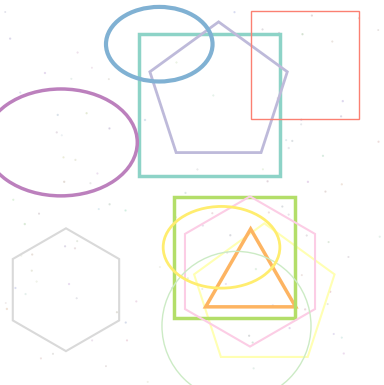[{"shape": "square", "thickness": 2.5, "radius": 0.92, "center": [0.544, 0.726]}, {"shape": "pentagon", "thickness": 1.5, "radius": 0.96, "center": [0.687, 0.228]}, {"shape": "pentagon", "thickness": 2, "radius": 0.94, "center": [0.568, 0.756]}, {"shape": "square", "thickness": 1, "radius": 0.7, "center": [0.793, 0.831]}, {"shape": "oval", "thickness": 3, "radius": 0.69, "center": [0.414, 0.885]}, {"shape": "triangle", "thickness": 2.5, "radius": 0.67, "center": [0.651, 0.27]}, {"shape": "square", "thickness": 2.5, "radius": 0.79, "center": [0.608, 0.332]}, {"shape": "hexagon", "thickness": 1.5, "radius": 0.98, "center": [0.649, 0.295]}, {"shape": "hexagon", "thickness": 1.5, "radius": 0.8, "center": [0.171, 0.247]}, {"shape": "oval", "thickness": 2.5, "radius": 0.99, "center": [0.158, 0.63]}, {"shape": "circle", "thickness": 1, "radius": 0.97, "center": [0.614, 0.153]}, {"shape": "oval", "thickness": 2, "radius": 0.76, "center": [0.575, 0.358]}]